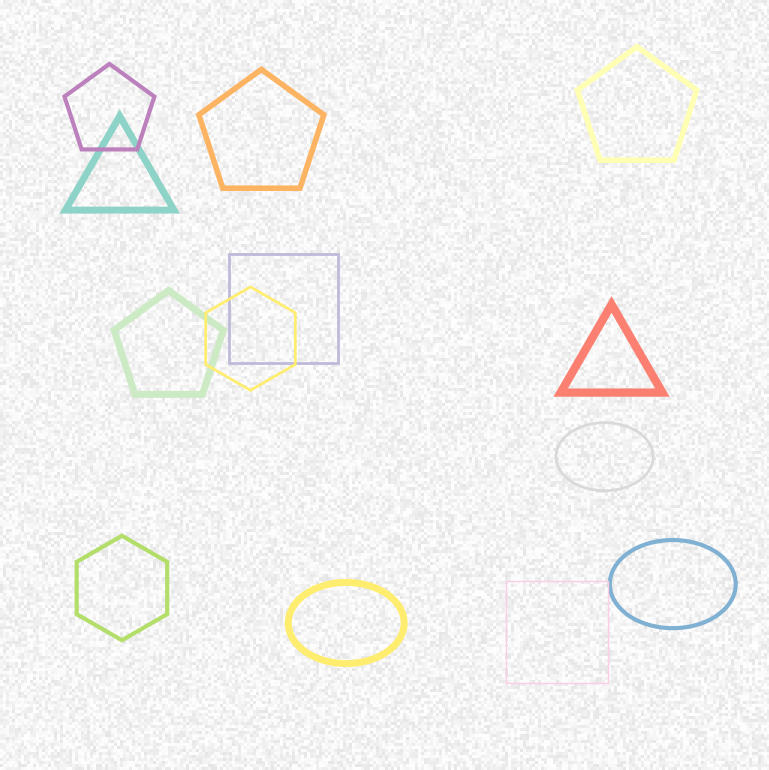[{"shape": "triangle", "thickness": 2.5, "radius": 0.41, "center": [0.155, 0.768]}, {"shape": "pentagon", "thickness": 2, "radius": 0.41, "center": [0.827, 0.858]}, {"shape": "square", "thickness": 1, "radius": 0.35, "center": [0.368, 0.599]}, {"shape": "triangle", "thickness": 3, "radius": 0.38, "center": [0.794, 0.528]}, {"shape": "oval", "thickness": 1.5, "radius": 0.41, "center": [0.874, 0.241]}, {"shape": "pentagon", "thickness": 2, "radius": 0.43, "center": [0.339, 0.825]}, {"shape": "hexagon", "thickness": 1.5, "radius": 0.34, "center": [0.158, 0.236]}, {"shape": "square", "thickness": 0.5, "radius": 0.33, "center": [0.724, 0.18]}, {"shape": "oval", "thickness": 1, "radius": 0.32, "center": [0.785, 0.407]}, {"shape": "pentagon", "thickness": 1.5, "radius": 0.31, "center": [0.142, 0.856]}, {"shape": "pentagon", "thickness": 2.5, "radius": 0.37, "center": [0.219, 0.548]}, {"shape": "oval", "thickness": 2.5, "radius": 0.38, "center": [0.45, 0.191]}, {"shape": "hexagon", "thickness": 1, "radius": 0.34, "center": [0.325, 0.56]}]